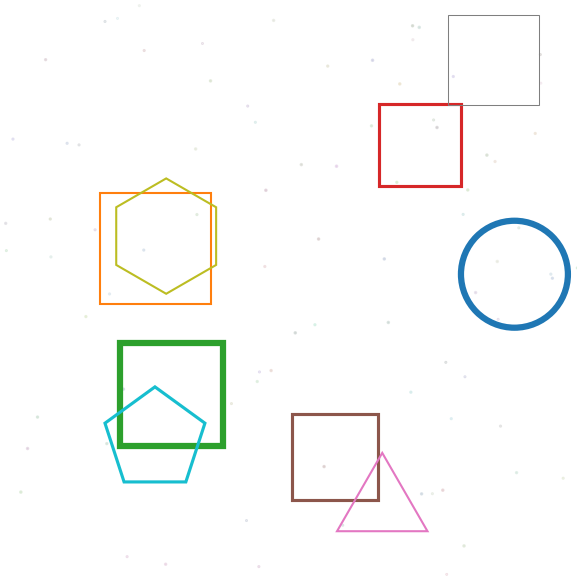[{"shape": "circle", "thickness": 3, "radius": 0.46, "center": [0.891, 0.524]}, {"shape": "square", "thickness": 1, "radius": 0.48, "center": [0.269, 0.568]}, {"shape": "square", "thickness": 3, "radius": 0.44, "center": [0.297, 0.316]}, {"shape": "square", "thickness": 1.5, "radius": 0.35, "center": [0.727, 0.747]}, {"shape": "square", "thickness": 1.5, "radius": 0.37, "center": [0.58, 0.208]}, {"shape": "triangle", "thickness": 1, "radius": 0.45, "center": [0.662, 0.124]}, {"shape": "square", "thickness": 0.5, "radius": 0.39, "center": [0.855, 0.895]}, {"shape": "hexagon", "thickness": 1, "radius": 0.5, "center": [0.288, 0.59]}, {"shape": "pentagon", "thickness": 1.5, "radius": 0.45, "center": [0.268, 0.238]}]